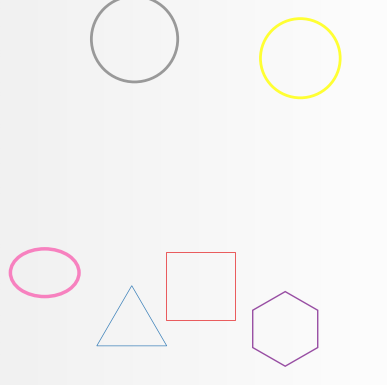[{"shape": "square", "thickness": 0.5, "radius": 0.44, "center": [0.517, 0.258]}, {"shape": "triangle", "thickness": 0.5, "radius": 0.52, "center": [0.34, 0.154]}, {"shape": "hexagon", "thickness": 1, "radius": 0.48, "center": [0.736, 0.146]}, {"shape": "circle", "thickness": 2, "radius": 0.51, "center": [0.775, 0.849]}, {"shape": "oval", "thickness": 2.5, "radius": 0.44, "center": [0.115, 0.292]}, {"shape": "circle", "thickness": 2, "radius": 0.56, "center": [0.347, 0.899]}]